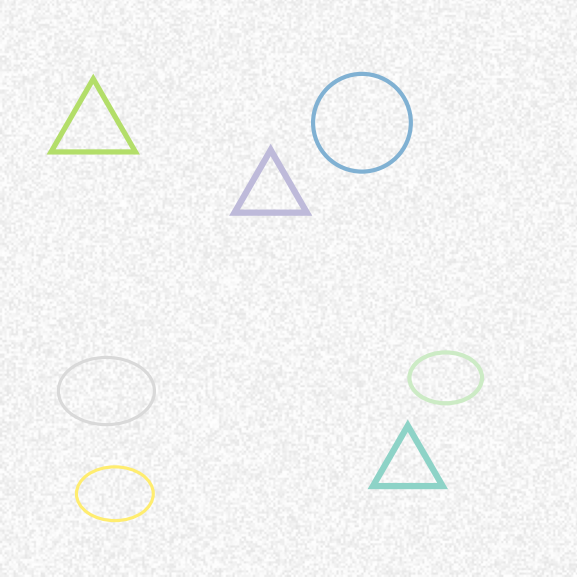[{"shape": "triangle", "thickness": 3, "radius": 0.35, "center": [0.706, 0.192]}, {"shape": "triangle", "thickness": 3, "radius": 0.36, "center": [0.469, 0.667]}, {"shape": "circle", "thickness": 2, "radius": 0.42, "center": [0.627, 0.787]}, {"shape": "triangle", "thickness": 2.5, "radius": 0.42, "center": [0.161, 0.778]}, {"shape": "oval", "thickness": 1.5, "radius": 0.42, "center": [0.184, 0.322]}, {"shape": "oval", "thickness": 2, "radius": 0.31, "center": [0.772, 0.345]}, {"shape": "oval", "thickness": 1.5, "radius": 0.33, "center": [0.199, 0.144]}]